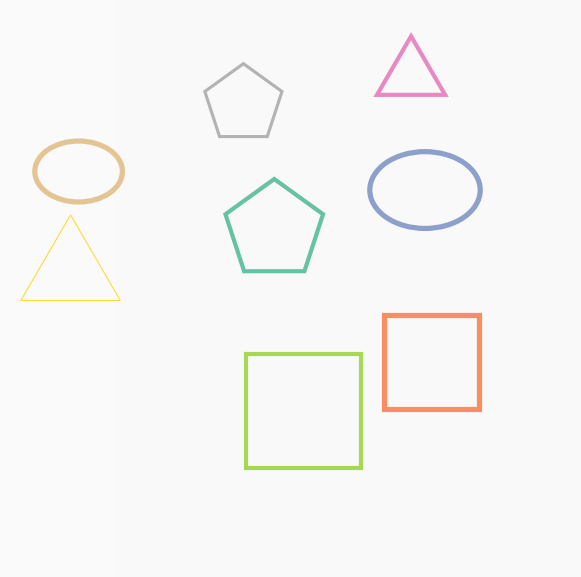[{"shape": "pentagon", "thickness": 2, "radius": 0.44, "center": [0.472, 0.601]}, {"shape": "square", "thickness": 2.5, "radius": 0.41, "center": [0.742, 0.373]}, {"shape": "oval", "thickness": 2.5, "radius": 0.47, "center": [0.731, 0.67]}, {"shape": "triangle", "thickness": 2, "radius": 0.34, "center": [0.707, 0.869]}, {"shape": "square", "thickness": 2, "radius": 0.5, "center": [0.522, 0.288]}, {"shape": "triangle", "thickness": 0.5, "radius": 0.49, "center": [0.121, 0.528]}, {"shape": "oval", "thickness": 2.5, "radius": 0.38, "center": [0.135, 0.702]}, {"shape": "pentagon", "thickness": 1.5, "radius": 0.35, "center": [0.419, 0.819]}]